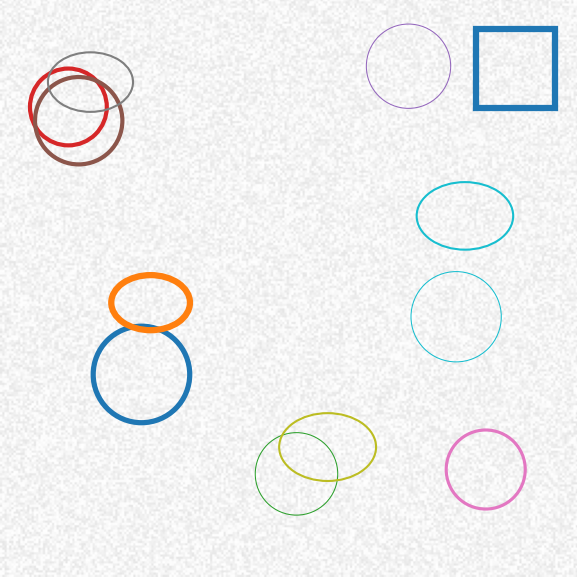[{"shape": "circle", "thickness": 2.5, "radius": 0.42, "center": [0.245, 0.351]}, {"shape": "square", "thickness": 3, "radius": 0.34, "center": [0.892, 0.881]}, {"shape": "oval", "thickness": 3, "radius": 0.34, "center": [0.261, 0.475]}, {"shape": "circle", "thickness": 0.5, "radius": 0.36, "center": [0.513, 0.179]}, {"shape": "circle", "thickness": 2, "radius": 0.33, "center": [0.118, 0.814]}, {"shape": "circle", "thickness": 0.5, "radius": 0.36, "center": [0.707, 0.884]}, {"shape": "circle", "thickness": 2, "radius": 0.38, "center": [0.136, 0.79]}, {"shape": "circle", "thickness": 1.5, "radius": 0.34, "center": [0.841, 0.186]}, {"shape": "oval", "thickness": 1, "radius": 0.37, "center": [0.157, 0.857]}, {"shape": "oval", "thickness": 1, "radius": 0.42, "center": [0.567, 0.225]}, {"shape": "oval", "thickness": 1, "radius": 0.42, "center": [0.805, 0.625]}, {"shape": "circle", "thickness": 0.5, "radius": 0.39, "center": [0.79, 0.451]}]